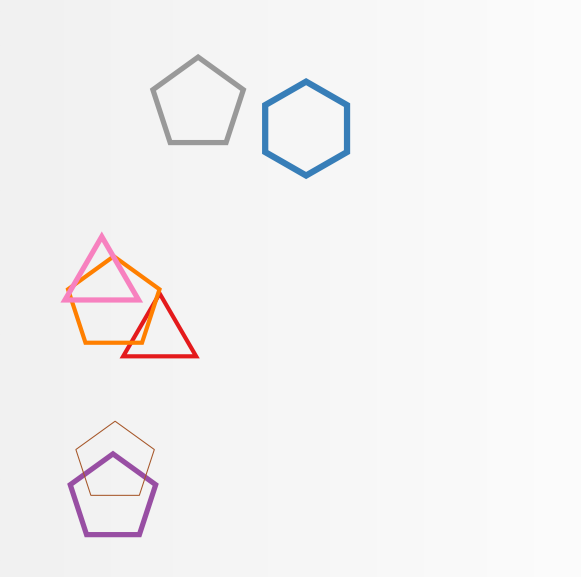[{"shape": "triangle", "thickness": 2, "radius": 0.36, "center": [0.275, 0.418]}, {"shape": "hexagon", "thickness": 3, "radius": 0.41, "center": [0.527, 0.776]}, {"shape": "pentagon", "thickness": 2.5, "radius": 0.39, "center": [0.194, 0.136]}, {"shape": "pentagon", "thickness": 2, "radius": 0.41, "center": [0.196, 0.473]}, {"shape": "pentagon", "thickness": 0.5, "radius": 0.35, "center": [0.198, 0.199]}, {"shape": "triangle", "thickness": 2.5, "radius": 0.37, "center": [0.175, 0.516]}, {"shape": "pentagon", "thickness": 2.5, "radius": 0.41, "center": [0.341, 0.818]}]